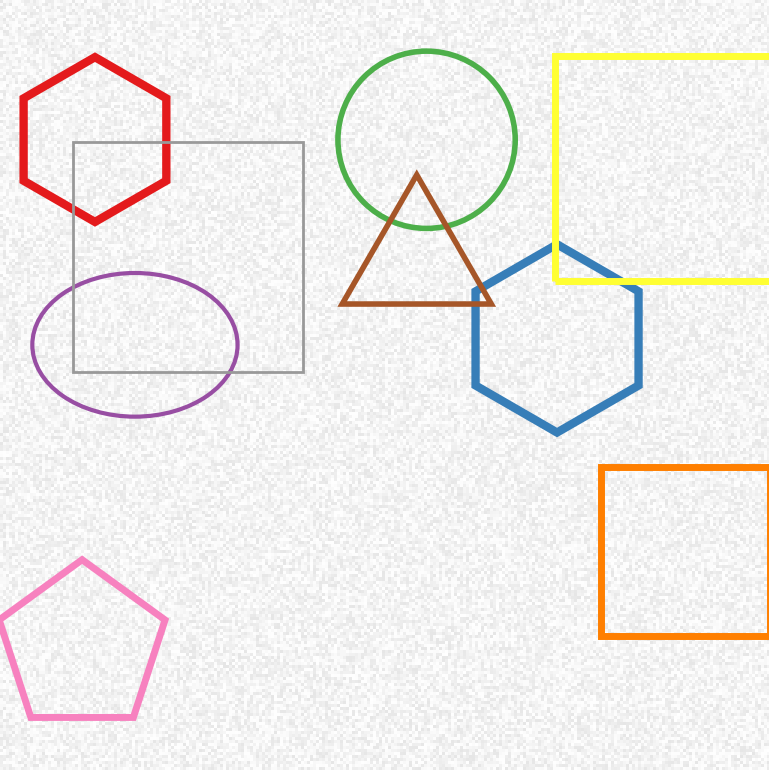[{"shape": "hexagon", "thickness": 3, "radius": 0.54, "center": [0.123, 0.819]}, {"shape": "hexagon", "thickness": 3, "radius": 0.61, "center": [0.723, 0.561]}, {"shape": "circle", "thickness": 2, "radius": 0.58, "center": [0.554, 0.818]}, {"shape": "oval", "thickness": 1.5, "radius": 0.67, "center": [0.175, 0.552]}, {"shape": "square", "thickness": 2.5, "radius": 0.55, "center": [0.89, 0.284]}, {"shape": "square", "thickness": 2.5, "radius": 0.73, "center": [0.866, 0.781]}, {"shape": "triangle", "thickness": 2, "radius": 0.56, "center": [0.541, 0.661]}, {"shape": "pentagon", "thickness": 2.5, "radius": 0.57, "center": [0.107, 0.16]}, {"shape": "square", "thickness": 1, "radius": 0.75, "center": [0.244, 0.666]}]